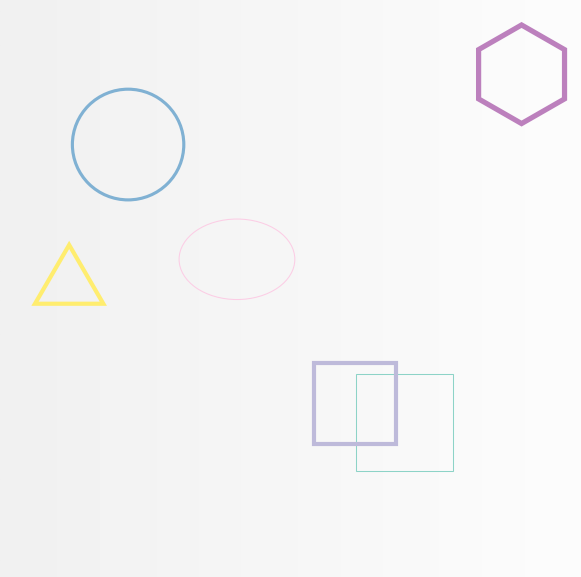[{"shape": "square", "thickness": 0.5, "radius": 0.42, "center": [0.696, 0.267]}, {"shape": "square", "thickness": 2, "radius": 0.35, "center": [0.61, 0.301]}, {"shape": "circle", "thickness": 1.5, "radius": 0.48, "center": [0.22, 0.749]}, {"shape": "oval", "thickness": 0.5, "radius": 0.5, "center": [0.408, 0.55]}, {"shape": "hexagon", "thickness": 2.5, "radius": 0.43, "center": [0.897, 0.871]}, {"shape": "triangle", "thickness": 2, "radius": 0.34, "center": [0.119, 0.507]}]